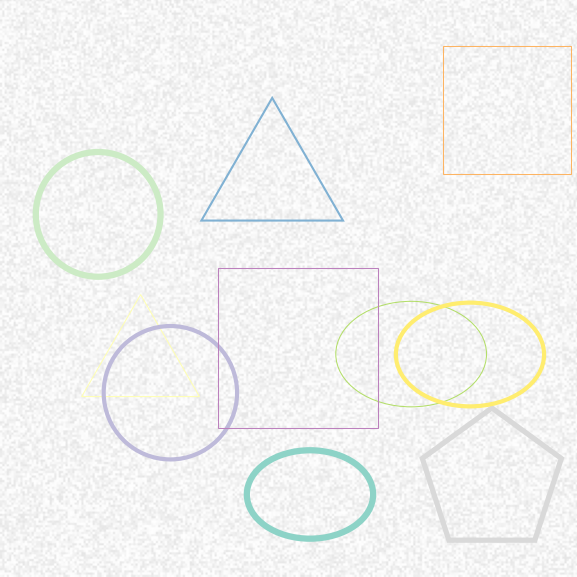[{"shape": "oval", "thickness": 3, "radius": 0.55, "center": [0.537, 0.143]}, {"shape": "triangle", "thickness": 0.5, "radius": 0.59, "center": [0.243, 0.371]}, {"shape": "circle", "thickness": 2, "radius": 0.58, "center": [0.295, 0.319]}, {"shape": "triangle", "thickness": 1, "radius": 0.71, "center": [0.471, 0.688]}, {"shape": "square", "thickness": 0.5, "radius": 0.56, "center": [0.878, 0.809]}, {"shape": "oval", "thickness": 0.5, "radius": 0.65, "center": [0.712, 0.386]}, {"shape": "pentagon", "thickness": 2.5, "radius": 0.63, "center": [0.852, 0.166]}, {"shape": "square", "thickness": 0.5, "radius": 0.69, "center": [0.517, 0.396]}, {"shape": "circle", "thickness": 3, "radius": 0.54, "center": [0.17, 0.628]}, {"shape": "oval", "thickness": 2, "radius": 0.64, "center": [0.814, 0.385]}]